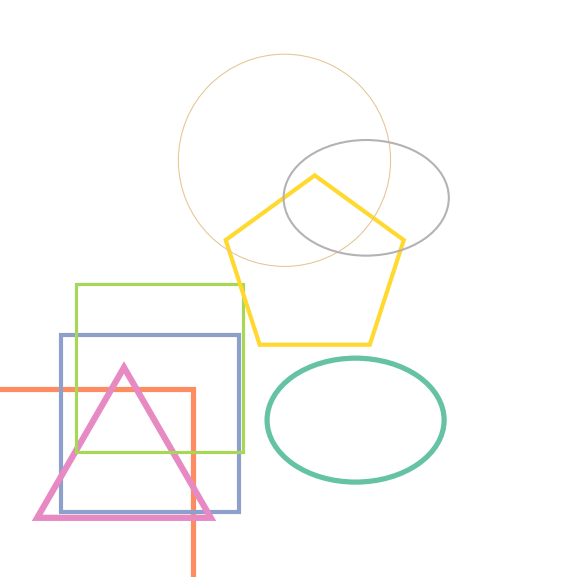[{"shape": "oval", "thickness": 2.5, "radius": 0.77, "center": [0.616, 0.272]}, {"shape": "square", "thickness": 2.5, "radius": 0.97, "center": [0.14, 0.132]}, {"shape": "square", "thickness": 2, "radius": 0.77, "center": [0.26, 0.266]}, {"shape": "triangle", "thickness": 3, "radius": 0.87, "center": [0.215, 0.189]}, {"shape": "square", "thickness": 1.5, "radius": 0.72, "center": [0.276, 0.362]}, {"shape": "pentagon", "thickness": 2, "radius": 0.81, "center": [0.545, 0.533]}, {"shape": "circle", "thickness": 0.5, "radius": 0.92, "center": [0.493, 0.722]}, {"shape": "oval", "thickness": 1, "radius": 0.72, "center": [0.634, 0.657]}]